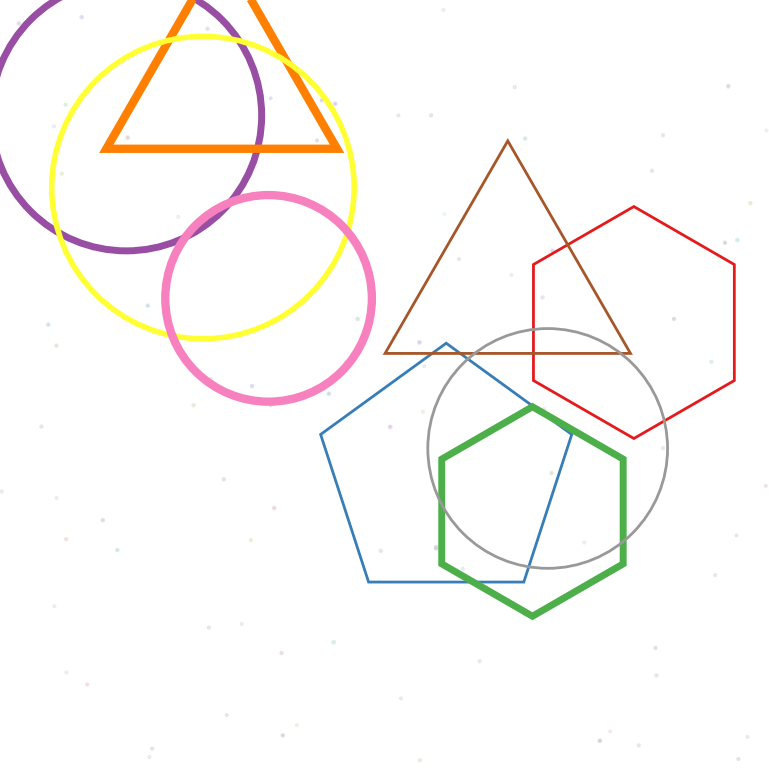[{"shape": "hexagon", "thickness": 1, "radius": 0.75, "center": [0.823, 0.581]}, {"shape": "pentagon", "thickness": 1, "radius": 0.86, "center": [0.579, 0.383]}, {"shape": "hexagon", "thickness": 2.5, "radius": 0.68, "center": [0.692, 0.336]}, {"shape": "circle", "thickness": 2.5, "radius": 0.88, "center": [0.164, 0.85]}, {"shape": "triangle", "thickness": 3, "radius": 0.87, "center": [0.288, 0.893]}, {"shape": "circle", "thickness": 2, "radius": 0.98, "center": [0.264, 0.756]}, {"shape": "triangle", "thickness": 1, "radius": 0.92, "center": [0.659, 0.633]}, {"shape": "circle", "thickness": 3, "radius": 0.67, "center": [0.349, 0.613]}, {"shape": "circle", "thickness": 1, "radius": 0.78, "center": [0.711, 0.418]}]